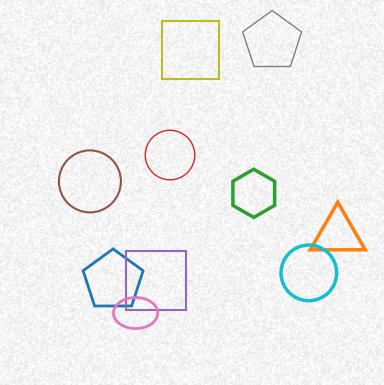[{"shape": "pentagon", "thickness": 2, "radius": 0.41, "center": [0.294, 0.272]}, {"shape": "triangle", "thickness": 2.5, "radius": 0.41, "center": [0.877, 0.392]}, {"shape": "hexagon", "thickness": 2.5, "radius": 0.31, "center": [0.659, 0.498]}, {"shape": "circle", "thickness": 1, "radius": 0.32, "center": [0.442, 0.597]}, {"shape": "square", "thickness": 1.5, "radius": 0.39, "center": [0.405, 0.272]}, {"shape": "circle", "thickness": 1.5, "radius": 0.4, "center": [0.234, 0.529]}, {"shape": "oval", "thickness": 2, "radius": 0.29, "center": [0.352, 0.187]}, {"shape": "pentagon", "thickness": 1, "radius": 0.4, "center": [0.707, 0.892]}, {"shape": "square", "thickness": 1.5, "radius": 0.37, "center": [0.495, 0.87]}, {"shape": "circle", "thickness": 2.5, "radius": 0.36, "center": [0.802, 0.291]}]